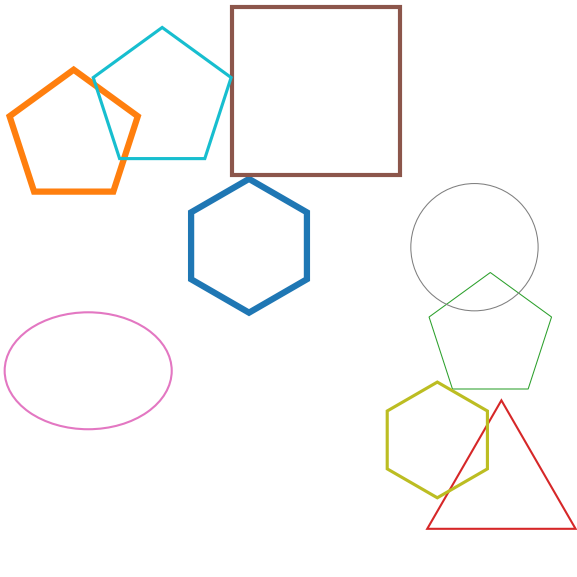[{"shape": "hexagon", "thickness": 3, "radius": 0.58, "center": [0.431, 0.574]}, {"shape": "pentagon", "thickness": 3, "radius": 0.58, "center": [0.128, 0.762]}, {"shape": "pentagon", "thickness": 0.5, "radius": 0.56, "center": [0.849, 0.416]}, {"shape": "triangle", "thickness": 1, "radius": 0.74, "center": [0.868, 0.158]}, {"shape": "square", "thickness": 2, "radius": 0.73, "center": [0.547, 0.841]}, {"shape": "oval", "thickness": 1, "radius": 0.72, "center": [0.153, 0.357]}, {"shape": "circle", "thickness": 0.5, "radius": 0.55, "center": [0.822, 0.571]}, {"shape": "hexagon", "thickness": 1.5, "radius": 0.5, "center": [0.757, 0.237]}, {"shape": "pentagon", "thickness": 1.5, "radius": 0.63, "center": [0.281, 0.826]}]